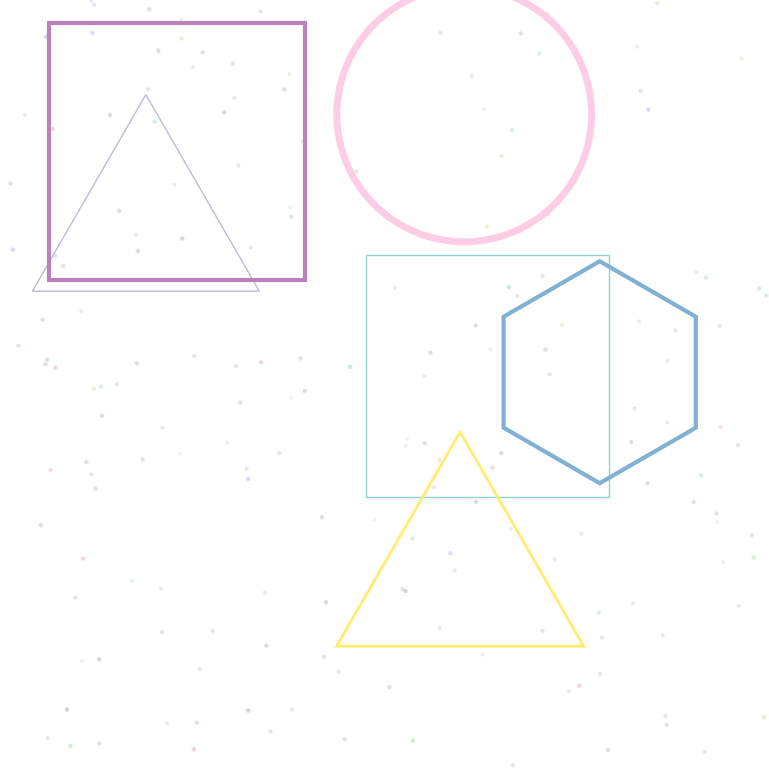[{"shape": "square", "thickness": 0.5, "radius": 0.79, "center": [0.634, 0.512]}, {"shape": "triangle", "thickness": 0.5, "radius": 0.85, "center": [0.189, 0.707]}, {"shape": "hexagon", "thickness": 1.5, "radius": 0.72, "center": [0.779, 0.517]}, {"shape": "circle", "thickness": 2.5, "radius": 0.83, "center": [0.603, 0.851]}, {"shape": "square", "thickness": 1.5, "radius": 0.83, "center": [0.23, 0.803]}, {"shape": "triangle", "thickness": 1, "radius": 0.93, "center": [0.598, 0.253]}]